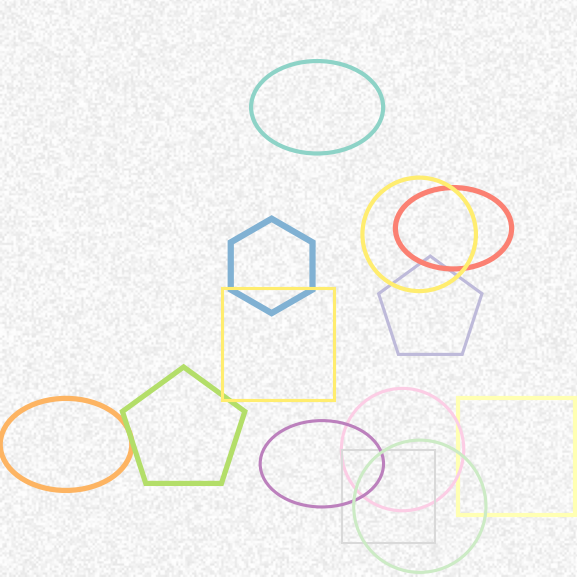[{"shape": "oval", "thickness": 2, "radius": 0.57, "center": [0.549, 0.813]}, {"shape": "square", "thickness": 2, "radius": 0.51, "center": [0.894, 0.209]}, {"shape": "pentagon", "thickness": 1.5, "radius": 0.47, "center": [0.745, 0.462]}, {"shape": "oval", "thickness": 2.5, "radius": 0.5, "center": [0.785, 0.604]}, {"shape": "hexagon", "thickness": 3, "radius": 0.41, "center": [0.47, 0.539]}, {"shape": "oval", "thickness": 2.5, "radius": 0.57, "center": [0.114, 0.23]}, {"shape": "pentagon", "thickness": 2.5, "radius": 0.56, "center": [0.318, 0.252]}, {"shape": "circle", "thickness": 1.5, "radius": 0.53, "center": [0.697, 0.221]}, {"shape": "square", "thickness": 1, "radius": 0.4, "center": [0.673, 0.139]}, {"shape": "oval", "thickness": 1.5, "radius": 0.53, "center": [0.557, 0.196]}, {"shape": "circle", "thickness": 1.5, "radius": 0.57, "center": [0.727, 0.123]}, {"shape": "circle", "thickness": 2, "radius": 0.49, "center": [0.726, 0.593]}, {"shape": "square", "thickness": 1.5, "radius": 0.48, "center": [0.482, 0.404]}]